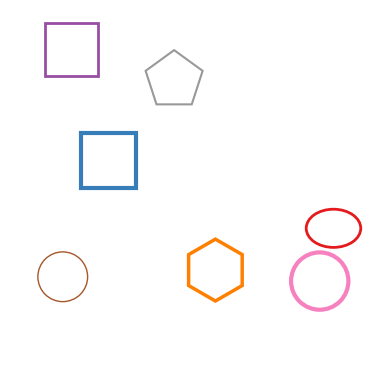[{"shape": "oval", "thickness": 2, "radius": 0.35, "center": [0.866, 0.407]}, {"shape": "square", "thickness": 3, "radius": 0.35, "center": [0.282, 0.583]}, {"shape": "square", "thickness": 2, "radius": 0.35, "center": [0.186, 0.871]}, {"shape": "hexagon", "thickness": 2.5, "radius": 0.4, "center": [0.56, 0.298]}, {"shape": "circle", "thickness": 1, "radius": 0.32, "center": [0.163, 0.281]}, {"shape": "circle", "thickness": 3, "radius": 0.37, "center": [0.83, 0.27]}, {"shape": "pentagon", "thickness": 1.5, "radius": 0.39, "center": [0.452, 0.792]}]